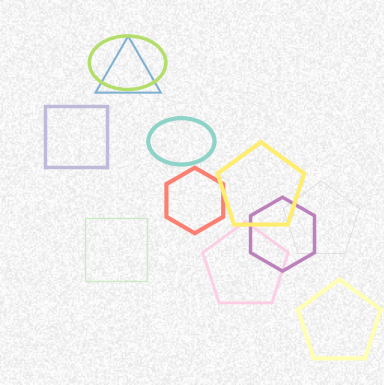[{"shape": "oval", "thickness": 3, "radius": 0.43, "center": [0.471, 0.633]}, {"shape": "pentagon", "thickness": 3, "radius": 0.57, "center": [0.881, 0.161]}, {"shape": "square", "thickness": 2.5, "radius": 0.4, "center": [0.198, 0.646]}, {"shape": "hexagon", "thickness": 3, "radius": 0.43, "center": [0.506, 0.479]}, {"shape": "triangle", "thickness": 1.5, "radius": 0.49, "center": [0.333, 0.808]}, {"shape": "oval", "thickness": 2.5, "radius": 0.5, "center": [0.331, 0.837]}, {"shape": "pentagon", "thickness": 2, "radius": 0.58, "center": [0.638, 0.308]}, {"shape": "pentagon", "thickness": 0.5, "radius": 0.52, "center": [0.835, 0.426]}, {"shape": "hexagon", "thickness": 2.5, "radius": 0.48, "center": [0.734, 0.392]}, {"shape": "square", "thickness": 1, "radius": 0.41, "center": [0.301, 0.352]}, {"shape": "pentagon", "thickness": 3, "radius": 0.59, "center": [0.678, 0.512]}]